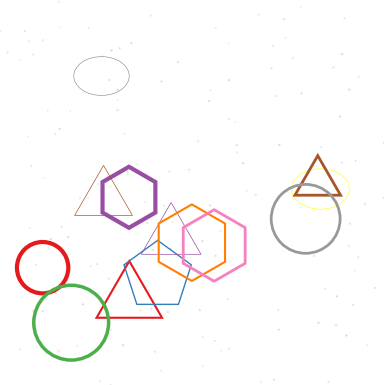[{"shape": "triangle", "thickness": 1.5, "radius": 0.49, "center": [0.336, 0.224]}, {"shape": "circle", "thickness": 3, "radius": 0.33, "center": [0.111, 0.305]}, {"shape": "pentagon", "thickness": 1, "radius": 0.46, "center": [0.409, 0.284]}, {"shape": "circle", "thickness": 2.5, "radius": 0.49, "center": [0.185, 0.162]}, {"shape": "triangle", "thickness": 0.5, "radius": 0.45, "center": [0.444, 0.384]}, {"shape": "hexagon", "thickness": 3, "radius": 0.4, "center": [0.335, 0.488]}, {"shape": "hexagon", "thickness": 1.5, "radius": 0.5, "center": [0.498, 0.37]}, {"shape": "oval", "thickness": 0.5, "radius": 0.37, "center": [0.832, 0.509]}, {"shape": "triangle", "thickness": 2, "radius": 0.34, "center": [0.825, 0.527]}, {"shape": "triangle", "thickness": 0.5, "radius": 0.43, "center": [0.269, 0.484]}, {"shape": "hexagon", "thickness": 2, "radius": 0.46, "center": [0.556, 0.362]}, {"shape": "circle", "thickness": 2, "radius": 0.45, "center": [0.794, 0.432]}, {"shape": "oval", "thickness": 0.5, "radius": 0.36, "center": [0.264, 0.803]}]